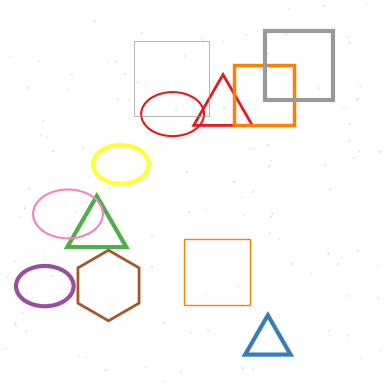[{"shape": "triangle", "thickness": 2, "radius": 0.44, "center": [0.579, 0.718]}, {"shape": "oval", "thickness": 1.5, "radius": 0.41, "center": [0.448, 0.704]}, {"shape": "triangle", "thickness": 3, "radius": 0.34, "center": [0.696, 0.113]}, {"shape": "triangle", "thickness": 3, "radius": 0.44, "center": [0.251, 0.402]}, {"shape": "oval", "thickness": 3, "radius": 0.37, "center": [0.116, 0.257]}, {"shape": "square", "thickness": 1, "radius": 0.43, "center": [0.564, 0.293]}, {"shape": "square", "thickness": 2.5, "radius": 0.39, "center": [0.686, 0.754]}, {"shape": "oval", "thickness": 3, "radius": 0.36, "center": [0.314, 0.573]}, {"shape": "hexagon", "thickness": 2, "radius": 0.46, "center": [0.282, 0.258]}, {"shape": "oval", "thickness": 1.5, "radius": 0.45, "center": [0.177, 0.444]}, {"shape": "square", "thickness": 0.5, "radius": 0.48, "center": [0.445, 0.796]}, {"shape": "square", "thickness": 3, "radius": 0.44, "center": [0.777, 0.83]}]